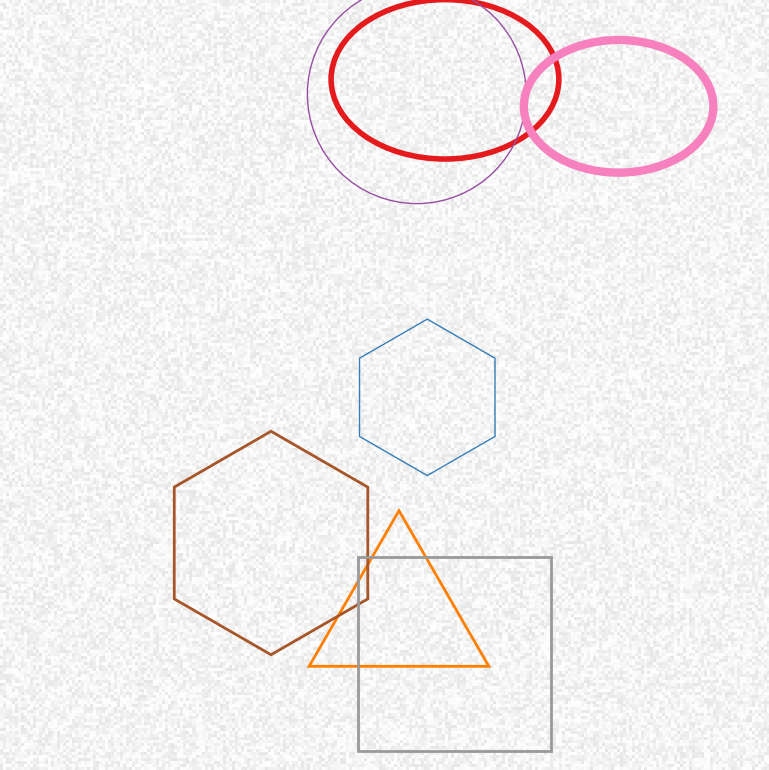[{"shape": "oval", "thickness": 2, "radius": 0.74, "center": [0.578, 0.897]}, {"shape": "hexagon", "thickness": 0.5, "radius": 0.51, "center": [0.555, 0.484]}, {"shape": "circle", "thickness": 0.5, "radius": 0.71, "center": [0.541, 0.878]}, {"shape": "triangle", "thickness": 1, "radius": 0.67, "center": [0.518, 0.202]}, {"shape": "hexagon", "thickness": 1, "radius": 0.73, "center": [0.352, 0.295]}, {"shape": "oval", "thickness": 3, "radius": 0.62, "center": [0.803, 0.862]}, {"shape": "square", "thickness": 1, "radius": 0.63, "center": [0.59, 0.151]}]